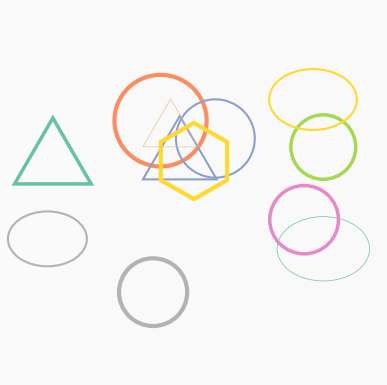[{"shape": "oval", "thickness": 0.5, "radius": 0.6, "center": [0.834, 0.354]}, {"shape": "triangle", "thickness": 2.5, "radius": 0.57, "center": [0.136, 0.579]}, {"shape": "circle", "thickness": 3, "radius": 0.59, "center": [0.414, 0.687]}, {"shape": "circle", "thickness": 1.5, "radius": 0.51, "center": [0.556, 0.64]}, {"shape": "triangle", "thickness": 1.5, "radius": 0.55, "center": [0.464, 0.589]}, {"shape": "circle", "thickness": 2.5, "radius": 0.44, "center": [0.785, 0.429]}, {"shape": "circle", "thickness": 2.5, "radius": 0.42, "center": [0.834, 0.618]}, {"shape": "hexagon", "thickness": 3, "radius": 0.49, "center": [0.501, 0.582]}, {"shape": "oval", "thickness": 1.5, "radius": 0.57, "center": [0.808, 0.741]}, {"shape": "triangle", "thickness": 0.5, "radius": 0.41, "center": [0.441, 0.66]}, {"shape": "circle", "thickness": 3, "radius": 0.44, "center": [0.395, 0.241]}, {"shape": "oval", "thickness": 1.5, "radius": 0.51, "center": [0.122, 0.38]}]